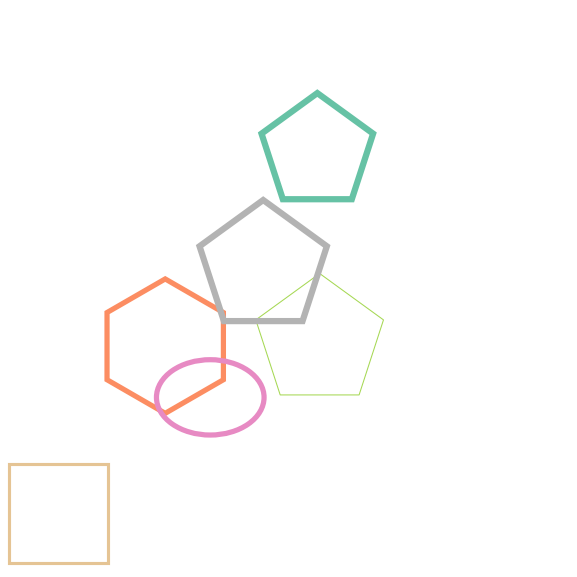[{"shape": "pentagon", "thickness": 3, "radius": 0.51, "center": [0.549, 0.736]}, {"shape": "hexagon", "thickness": 2.5, "radius": 0.58, "center": [0.286, 0.4]}, {"shape": "oval", "thickness": 2.5, "radius": 0.47, "center": [0.364, 0.311]}, {"shape": "pentagon", "thickness": 0.5, "radius": 0.58, "center": [0.554, 0.409]}, {"shape": "square", "thickness": 1.5, "radius": 0.43, "center": [0.101, 0.11]}, {"shape": "pentagon", "thickness": 3, "radius": 0.58, "center": [0.456, 0.537]}]